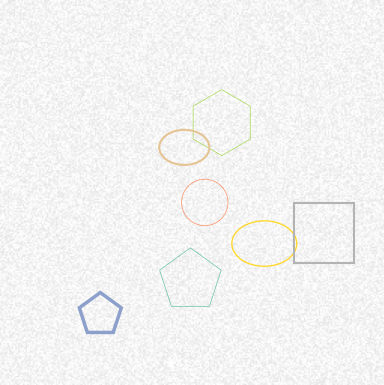[{"shape": "pentagon", "thickness": 0.5, "radius": 0.42, "center": [0.495, 0.272]}, {"shape": "circle", "thickness": 0.5, "radius": 0.3, "center": [0.532, 0.474]}, {"shape": "pentagon", "thickness": 2.5, "radius": 0.29, "center": [0.26, 0.183]}, {"shape": "hexagon", "thickness": 0.5, "radius": 0.43, "center": [0.576, 0.682]}, {"shape": "oval", "thickness": 1, "radius": 0.42, "center": [0.686, 0.367]}, {"shape": "oval", "thickness": 1.5, "radius": 0.33, "center": [0.479, 0.617]}, {"shape": "square", "thickness": 1.5, "radius": 0.39, "center": [0.841, 0.395]}]